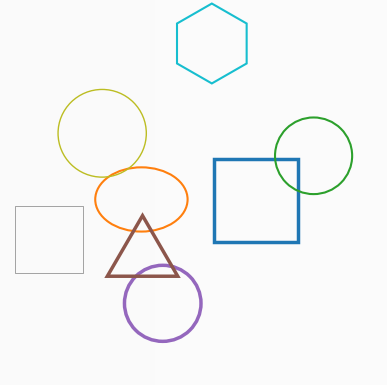[{"shape": "square", "thickness": 2.5, "radius": 0.54, "center": [0.661, 0.479]}, {"shape": "oval", "thickness": 1.5, "radius": 0.6, "center": [0.365, 0.482]}, {"shape": "circle", "thickness": 1.5, "radius": 0.5, "center": [0.809, 0.595]}, {"shape": "circle", "thickness": 2.5, "radius": 0.49, "center": [0.42, 0.212]}, {"shape": "triangle", "thickness": 2.5, "radius": 0.52, "center": [0.368, 0.335]}, {"shape": "square", "thickness": 0.5, "radius": 0.44, "center": [0.127, 0.378]}, {"shape": "circle", "thickness": 1, "radius": 0.57, "center": [0.264, 0.654]}, {"shape": "hexagon", "thickness": 1.5, "radius": 0.52, "center": [0.547, 0.887]}]